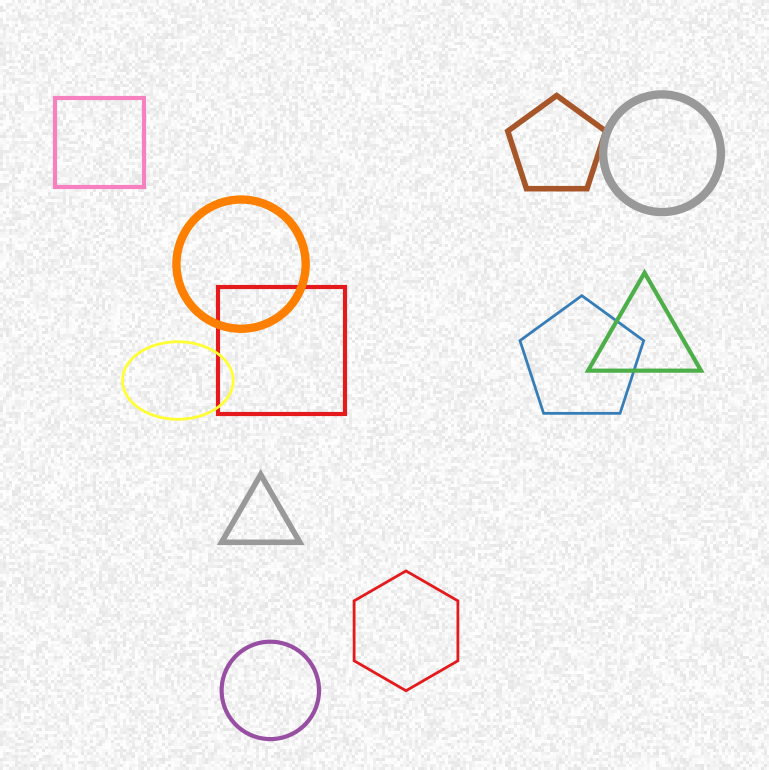[{"shape": "square", "thickness": 1.5, "radius": 0.41, "center": [0.366, 0.545]}, {"shape": "hexagon", "thickness": 1, "radius": 0.39, "center": [0.527, 0.181]}, {"shape": "pentagon", "thickness": 1, "radius": 0.42, "center": [0.756, 0.532]}, {"shape": "triangle", "thickness": 1.5, "radius": 0.42, "center": [0.837, 0.561]}, {"shape": "circle", "thickness": 1.5, "radius": 0.32, "center": [0.351, 0.103]}, {"shape": "circle", "thickness": 3, "radius": 0.42, "center": [0.313, 0.657]}, {"shape": "oval", "thickness": 1, "radius": 0.36, "center": [0.231, 0.506]}, {"shape": "pentagon", "thickness": 2, "radius": 0.33, "center": [0.723, 0.809]}, {"shape": "square", "thickness": 1.5, "radius": 0.29, "center": [0.129, 0.815]}, {"shape": "triangle", "thickness": 2, "radius": 0.29, "center": [0.339, 0.325]}, {"shape": "circle", "thickness": 3, "radius": 0.38, "center": [0.86, 0.801]}]